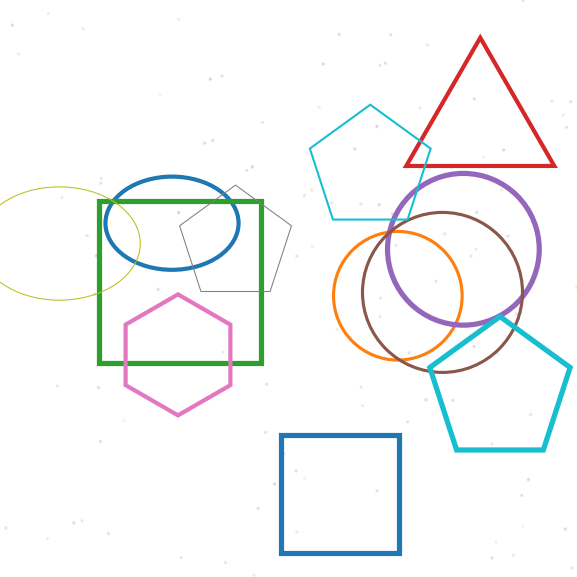[{"shape": "oval", "thickness": 2, "radius": 0.58, "center": [0.298, 0.613]}, {"shape": "square", "thickness": 2.5, "radius": 0.51, "center": [0.589, 0.143]}, {"shape": "circle", "thickness": 1.5, "radius": 0.56, "center": [0.689, 0.487]}, {"shape": "square", "thickness": 2.5, "radius": 0.7, "center": [0.312, 0.511]}, {"shape": "triangle", "thickness": 2, "radius": 0.74, "center": [0.832, 0.786]}, {"shape": "circle", "thickness": 2.5, "radius": 0.66, "center": [0.802, 0.567]}, {"shape": "circle", "thickness": 1.5, "radius": 0.69, "center": [0.766, 0.493]}, {"shape": "hexagon", "thickness": 2, "radius": 0.52, "center": [0.308, 0.385]}, {"shape": "pentagon", "thickness": 0.5, "radius": 0.51, "center": [0.408, 0.577]}, {"shape": "oval", "thickness": 0.5, "radius": 0.7, "center": [0.103, 0.577]}, {"shape": "pentagon", "thickness": 1, "radius": 0.55, "center": [0.641, 0.708]}, {"shape": "pentagon", "thickness": 2.5, "radius": 0.64, "center": [0.866, 0.323]}]